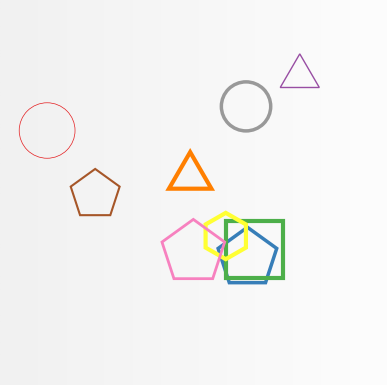[{"shape": "circle", "thickness": 0.5, "radius": 0.36, "center": [0.122, 0.661]}, {"shape": "pentagon", "thickness": 2.5, "radius": 0.4, "center": [0.639, 0.33]}, {"shape": "square", "thickness": 3, "radius": 0.37, "center": [0.657, 0.352]}, {"shape": "triangle", "thickness": 1, "radius": 0.29, "center": [0.774, 0.802]}, {"shape": "triangle", "thickness": 3, "radius": 0.32, "center": [0.491, 0.542]}, {"shape": "hexagon", "thickness": 3, "radius": 0.3, "center": [0.583, 0.387]}, {"shape": "pentagon", "thickness": 1.5, "radius": 0.33, "center": [0.246, 0.495]}, {"shape": "pentagon", "thickness": 2, "radius": 0.43, "center": [0.499, 0.345]}, {"shape": "circle", "thickness": 2.5, "radius": 0.32, "center": [0.635, 0.724]}]